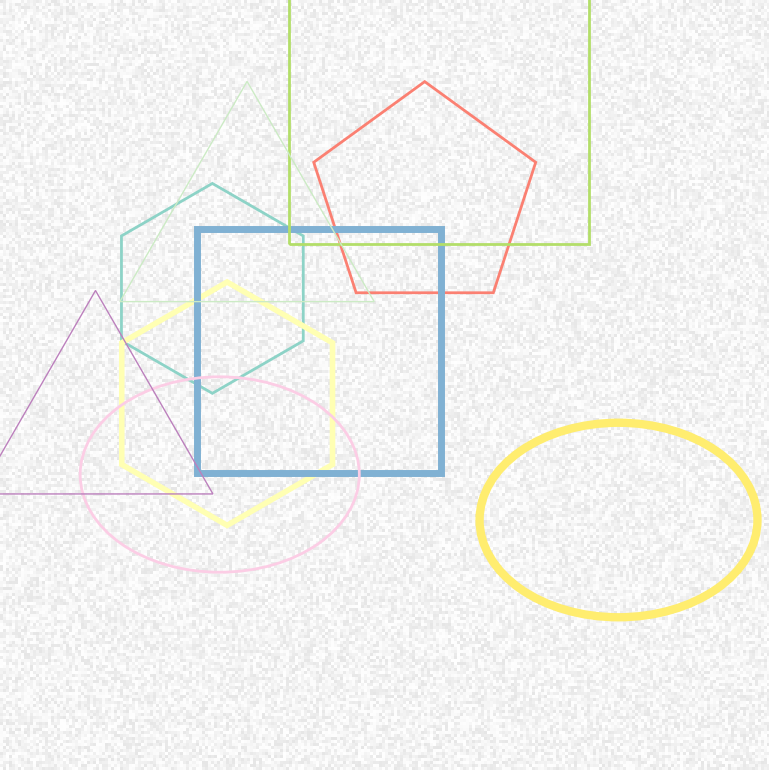[{"shape": "hexagon", "thickness": 1, "radius": 0.68, "center": [0.276, 0.625]}, {"shape": "hexagon", "thickness": 2, "radius": 0.79, "center": [0.295, 0.476]}, {"shape": "pentagon", "thickness": 1, "radius": 0.76, "center": [0.552, 0.742]}, {"shape": "square", "thickness": 2.5, "radius": 0.79, "center": [0.414, 0.544]}, {"shape": "square", "thickness": 1, "radius": 0.98, "center": [0.57, 0.879]}, {"shape": "oval", "thickness": 1, "radius": 0.91, "center": [0.285, 0.384]}, {"shape": "triangle", "thickness": 0.5, "radius": 0.88, "center": [0.124, 0.447]}, {"shape": "triangle", "thickness": 0.5, "radius": 0.95, "center": [0.321, 0.704]}, {"shape": "oval", "thickness": 3, "radius": 0.9, "center": [0.803, 0.325]}]